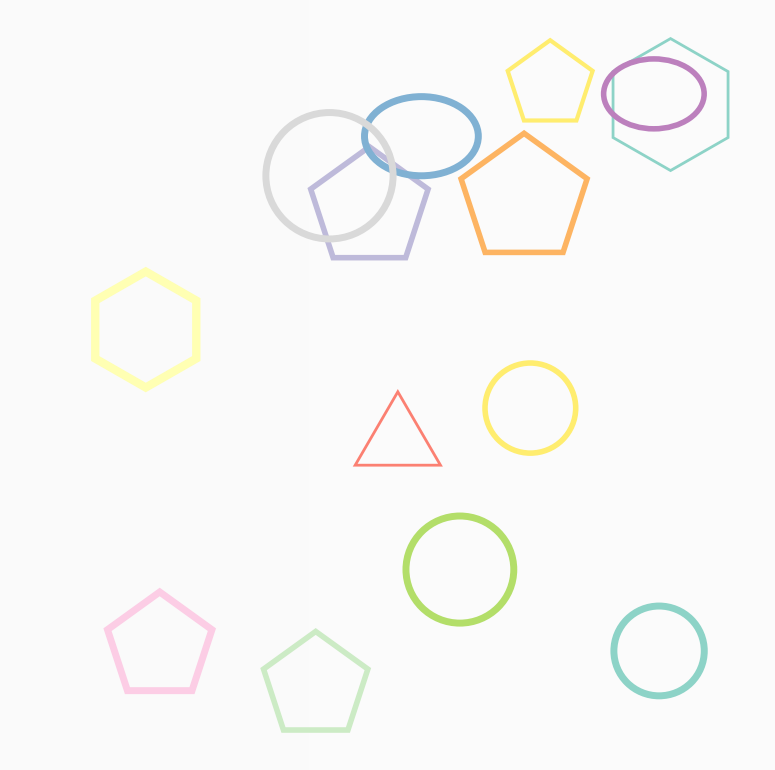[{"shape": "hexagon", "thickness": 1, "radius": 0.43, "center": [0.865, 0.864]}, {"shape": "circle", "thickness": 2.5, "radius": 0.29, "center": [0.85, 0.155]}, {"shape": "hexagon", "thickness": 3, "radius": 0.38, "center": [0.188, 0.572]}, {"shape": "pentagon", "thickness": 2, "radius": 0.4, "center": [0.477, 0.73]}, {"shape": "triangle", "thickness": 1, "radius": 0.32, "center": [0.513, 0.428]}, {"shape": "oval", "thickness": 2.5, "radius": 0.37, "center": [0.544, 0.823]}, {"shape": "pentagon", "thickness": 2, "radius": 0.43, "center": [0.676, 0.741]}, {"shape": "circle", "thickness": 2.5, "radius": 0.35, "center": [0.593, 0.26]}, {"shape": "pentagon", "thickness": 2.5, "radius": 0.35, "center": [0.206, 0.16]}, {"shape": "circle", "thickness": 2.5, "radius": 0.41, "center": [0.425, 0.772]}, {"shape": "oval", "thickness": 2, "radius": 0.32, "center": [0.844, 0.878]}, {"shape": "pentagon", "thickness": 2, "radius": 0.35, "center": [0.407, 0.109]}, {"shape": "circle", "thickness": 2, "radius": 0.29, "center": [0.684, 0.47]}, {"shape": "pentagon", "thickness": 1.5, "radius": 0.29, "center": [0.71, 0.89]}]